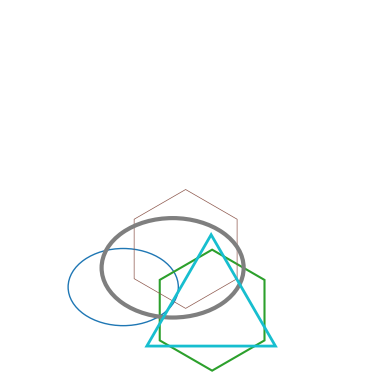[{"shape": "oval", "thickness": 1, "radius": 0.72, "center": [0.32, 0.254]}, {"shape": "hexagon", "thickness": 1.5, "radius": 0.79, "center": [0.551, 0.194]}, {"shape": "hexagon", "thickness": 0.5, "radius": 0.77, "center": [0.482, 0.353]}, {"shape": "oval", "thickness": 3, "radius": 0.92, "center": [0.448, 0.304]}, {"shape": "triangle", "thickness": 2, "radius": 0.96, "center": [0.548, 0.198]}]